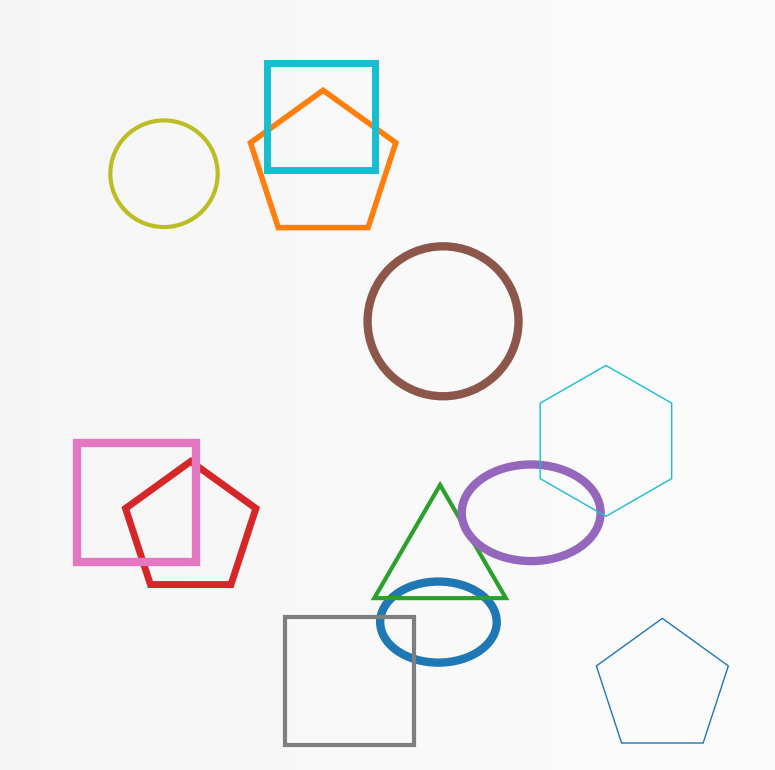[{"shape": "pentagon", "thickness": 0.5, "radius": 0.45, "center": [0.855, 0.107]}, {"shape": "oval", "thickness": 3, "radius": 0.38, "center": [0.566, 0.192]}, {"shape": "pentagon", "thickness": 2, "radius": 0.49, "center": [0.417, 0.784]}, {"shape": "triangle", "thickness": 1.5, "radius": 0.49, "center": [0.568, 0.272]}, {"shape": "pentagon", "thickness": 2.5, "radius": 0.44, "center": [0.246, 0.312]}, {"shape": "oval", "thickness": 3, "radius": 0.45, "center": [0.685, 0.334]}, {"shape": "circle", "thickness": 3, "radius": 0.49, "center": [0.572, 0.583]}, {"shape": "square", "thickness": 3, "radius": 0.39, "center": [0.176, 0.348]}, {"shape": "square", "thickness": 1.5, "radius": 0.42, "center": [0.451, 0.115]}, {"shape": "circle", "thickness": 1.5, "radius": 0.35, "center": [0.212, 0.774]}, {"shape": "square", "thickness": 2.5, "radius": 0.35, "center": [0.414, 0.849]}, {"shape": "hexagon", "thickness": 0.5, "radius": 0.49, "center": [0.782, 0.427]}]